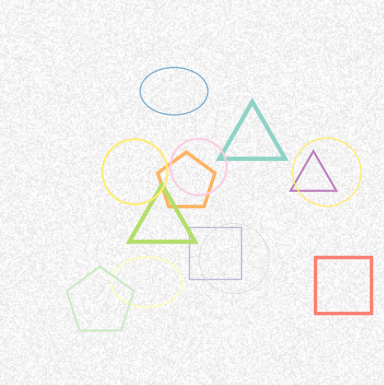[{"shape": "triangle", "thickness": 3, "radius": 0.49, "center": [0.655, 0.637]}, {"shape": "oval", "thickness": 1, "radius": 0.46, "center": [0.382, 0.267]}, {"shape": "square", "thickness": 1, "radius": 0.34, "center": [0.559, 0.343]}, {"shape": "square", "thickness": 2.5, "radius": 0.36, "center": [0.89, 0.26]}, {"shape": "oval", "thickness": 1, "radius": 0.44, "center": [0.452, 0.763]}, {"shape": "pentagon", "thickness": 2.5, "radius": 0.39, "center": [0.484, 0.527]}, {"shape": "triangle", "thickness": 3, "radius": 0.49, "center": [0.421, 0.421]}, {"shape": "circle", "thickness": 1.5, "radius": 0.37, "center": [0.516, 0.566]}, {"shape": "circle", "thickness": 0.5, "radius": 0.46, "center": [0.608, 0.328]}, {"shape": "triangle", "thickness": 1.5, "radius": 0.34, "center": [0.814, 0.539]}, {"shape": "pentagon", "thickness": 1.5, "radius": 0.46, "center": [0.26, 0.216]}, {"shape": "circle", "thickness": 1.5, "radius": 0.42, "center": [0.35, 0.554]}, {"shape": "circle", "thickness": 1, "radius": 0.44, "center": [0.849, 0.553]}]